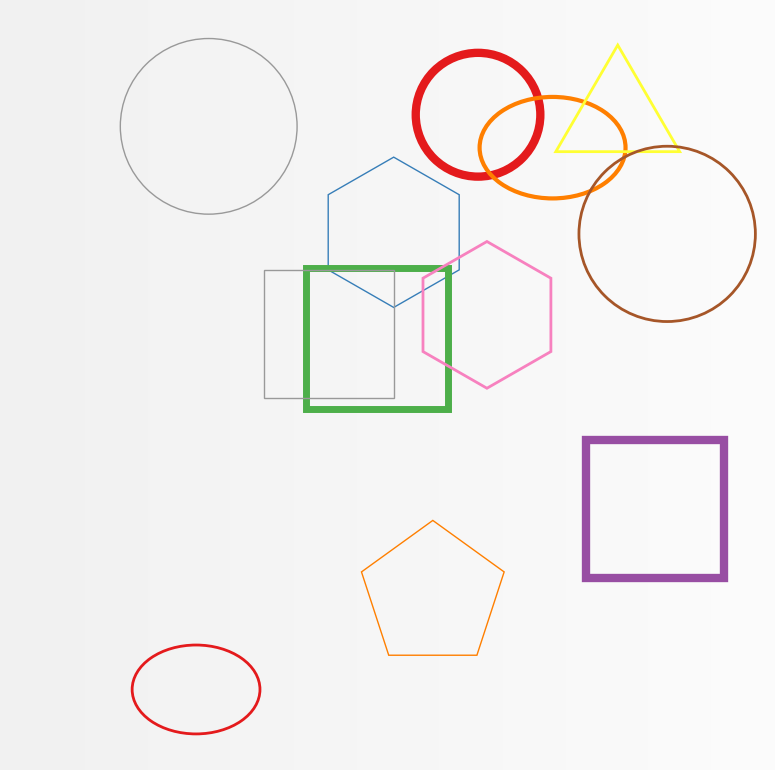[{"shape": "oval", "thickness": 1, "radius": 0.41, "center": [0.253, 0.105]}, {"shape": "circle", "thickness": 3, "radius": 0.4, "center": [0.617, 0.851]}, {"shape": "hexagon", "thickness": 0.5, "radius": 0.49, "center": [0.508, 0.698]}, {"shape": "square", "thickness": 2.5, "radius": 0.46, "center": [0.487, 0.56]}, {"shape": "square", "thickness": 3, "radius": 0.45, "center": [0.845, 0.339]}, {"shape": "pentagon", "thickness": 0.5, "radius": 0.48, "center": [0.558, 0.227]}, {"shape": "oval", "thickness": 1.5, "radius": 0.47, "center": [0.713, 0.808]}, {"shape": "triangle", "thickness": 1, "radius": 0.46, "center": [0.797, 0.849]}, {"shape": "circle", "thickness": 1, "radius": 0.57, "center": [0.861, 0.696]}, {"shape": "hexagon", "thickness": 1, "radius": 0.48, "center": [0.628, 0.591]}, {"shape": "circle", "thickness": 0.5, "radius": 0.57, "center": [0.269, 0.836]}, {"shape": "square", "thickness": 0.5, "radius": 0.42, "center": [0.425, 0.566]}]